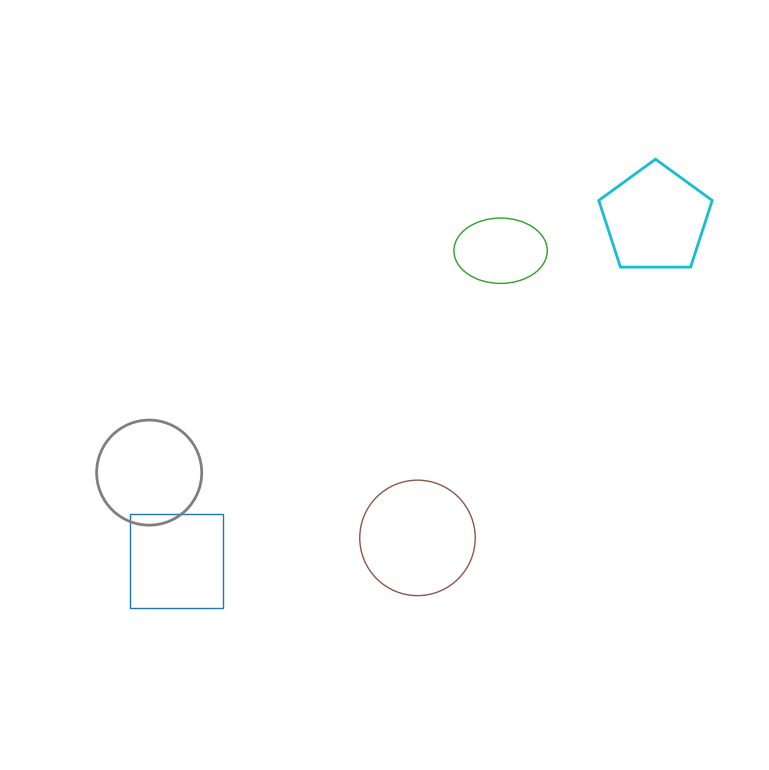[{"shape": "square", "thickness": 0.5, "radius": 0.3, "center": [0.229, 0.271]}, {"shape": "oval", "thickness": 0.5, "radius": 0.3, "center": [0.65, 0.674]}, {"shape": "circle", "thickness": 0.5, "radius": 0.37, "center": [0.542, 0.301]}, {"shape": "circle", "thickness": 1, "radius": 0.34, "center": [0.194, 0.386]}, {"shape": "pentagon", "thickness": 1, "radius": 0.39, "center": [0.851, 0.716]}]